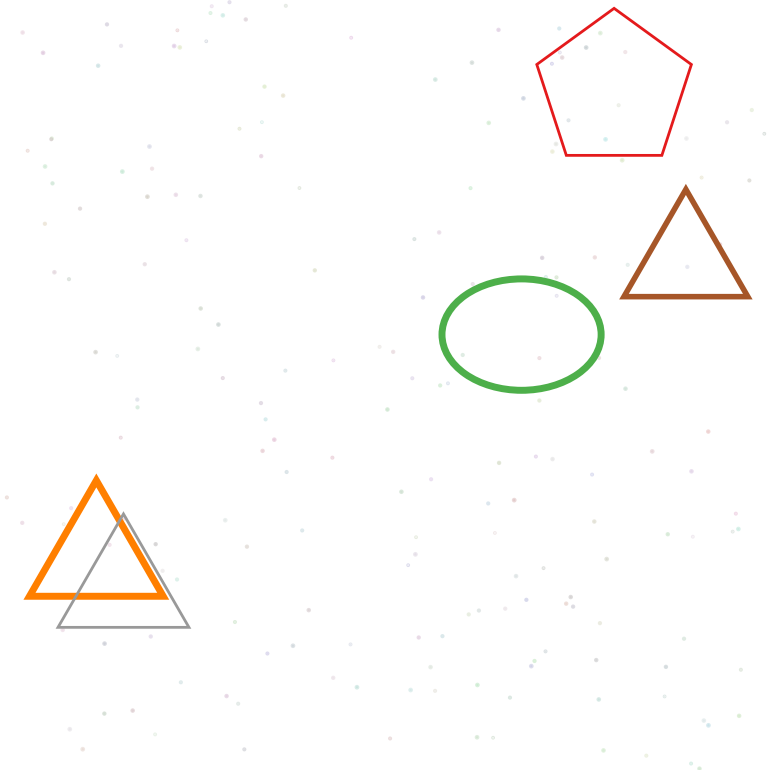[{"shape": "pentagon", "thickness": 1, "radius": 0.53, "center": [0.798, 0.884]}, {"shape": "oval", "thickness": 2.5, "radius": 0.52, "center": [0.677, 0.565]}, {"shape": "triangle", "thickness": 2.5, "radius": 0.5, "center": [0.125, 0.276]}, {"shape": "triangle", "thickness": 2, "radius": 0.46, "center": [0.891, 0.661]}, {"shape": "triangle", "thickness": 1, "radius": 0.49, "center": [0.16, 0.234]}]